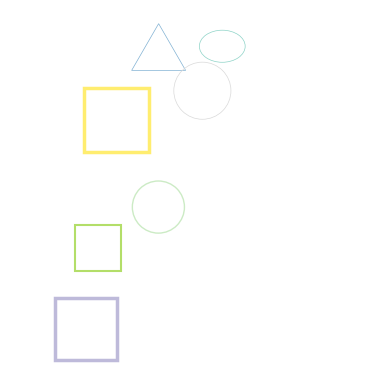[{"shape": "oval", "thickness": 0.5, "radius": 0.3, "center": [0.577, 0.88]}, {"shape": "square", "thickness": 2.5, "radius": 0.4, "center": [0.223, 0.146]}, {"shape": "triangle", "thickness": 0.5, "radius": 0.4, "center": [0.412, 0.858]}, {"shape": "square", "thickness": 1.5, "radius": 0.3, "center": [0.255, 0.356]}, {"shape": "circle", "thickness": 0.5, "radius": 0.37, "center": [0.526, 0.764]}, {"shape": "circle", "thickness": 1, "radius": 0.34, "center": [0.411, 0.462]}, {"shape": "square", "thickness": 2.5, "radius": 0.42, "center": [0.303, 0.688]}]